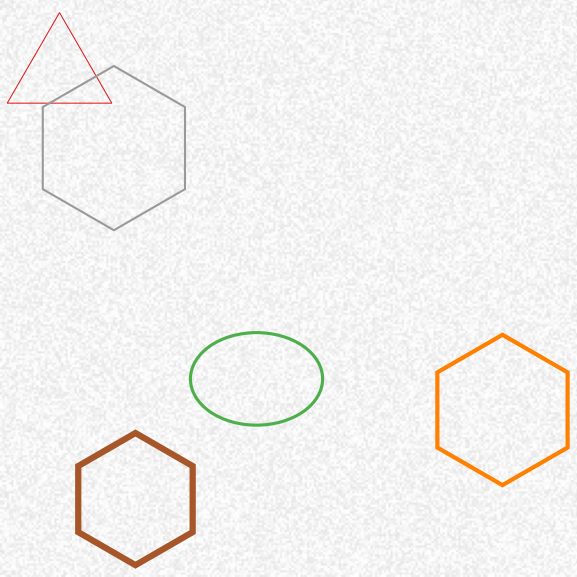[{"shape": "triangle", "thickness": 0.5, "radius": 0.52, "center": [0.103, 0.873]}, {"shape": "oval", "thickness": 1.5, "radius": 0.57, "center": [0.444, 0.343]}, {"shape": "hexagon", "thickness": 2, "radius": 0.65, "center": [0.87, 0.289]}, {"shape": "hexagon", "thickness": 3, "radius": 0.57, "center": [0.235, 0.135]}, {"shape": "hexagon", "thickness": 1, "radius": 0.71, "center": [0.197, 0.743]}]